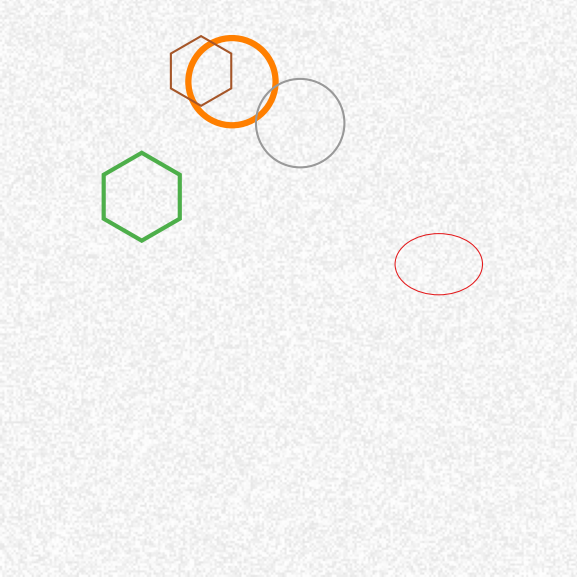[{"shape": "oval", "thickness": 0.5, "radius": 0.38, "center": [0.76, 0.542]}, {"shape": "hexagon", "thickness": 2, "radius": 0.38, "center": [0.245, 0.658]}, {"shape": "circle", "thickness": 3, "radius": 0.38, "center": [0.402, 0.858]}, {"shape": "hexagon", "thickness": 1, "radius": 0.3, "center": [0.348, 0.876]}, {"shape": "circle", "thickness": 1, "radius": 0.38, "center": [0.52, 0.786]}]